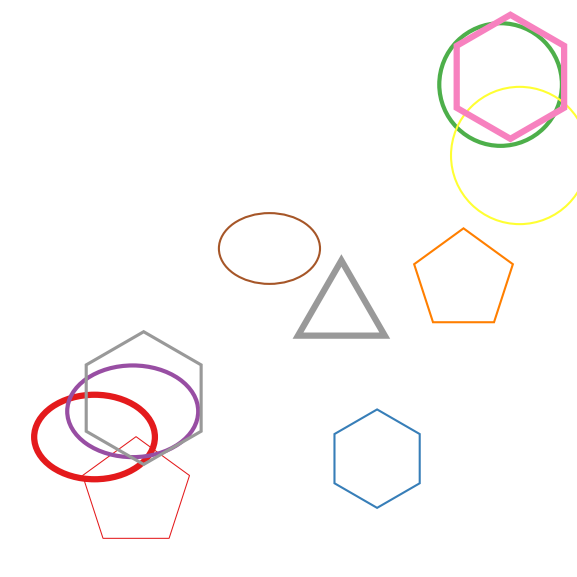[{"shape": "pentagon", "thickness": 0.5, "radius": 0.49, "center": [0.236, 0.146]}, {"shape": "oval", "thickness": 3, "radius": 0.52, "center": [0.164, 0.242]}, {"shape": "hexagon", "thickness": 1, "radius": 0.43, "center": [0.653, 0.205]}, {"shape": "circle", "thickness": 2, "radius": 0.53, "center": [0.867, 0.853]}, {"shape": "oval", "thickness": 2, "radius": 0.57, "center": [0.23, 0.287]}, {"shape": "pentagon", "thickness": 1, "radius": 0.45, "center": [0.803, 0.514]}, {"shape": "circle", "thickness": 1, "radius": 0.59, "center": [0.9, 0.73]}, {"shape": "oval", "thickness": 1, "radius": 0.44, "center": [0.467, 0.569]}, {"shape": "hexagon", "thickness": 3, "radius": 0.54, "center": [0.884, 0.866]}, {"shape": "triangle", "thickness": 3, "radius": 0.43, "center": [0.591, 0.461]}, {"shape": "hexagon", "thickness": 1.5, "radius": 0.57, "center": [0.249, 0.31]}]